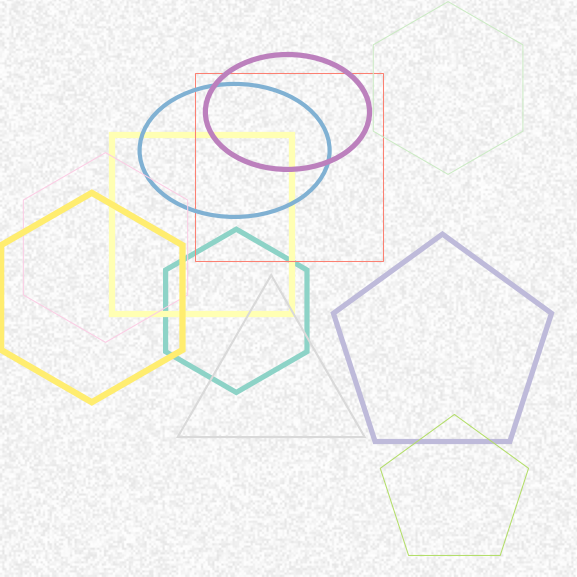[{"shape": "hexagon", "thickness": 2.5, "radius": 0.71, "center": [0.409, 0.461]}, {"shape": "square", "thickness": 3, "radius": 0.78, "center": [0.35, 0.61]}, {"shape": "pentagon", "thickness": 2.5, "radius": 0.99, "center": [0.766, 0.395]}, {"shape": "square", "thickness": 0.5, "radius": 0.81, "center": [0.5, 0.71]}, {"shape": "oval", "thickness": 2, "radius": 0.82, "center": [0.406, 0.739]}, {"shape": "pentagon", "thickness": 0.5, "radius": 0.67, "center": [0.787, 0.146]}, {"shape": "hexagon", "thickness": 0.5, "radius": 0.82, "center": [0.183, 0.571]}, {"shape": "triangle", "thickness": 1, "radius": 0.93, "center": [0.47, 0.336]}, {"shape": "oval", "thickness": 2.5, "radius": 0.71, "center": [0.498, 0.805]}, {"shape": "hexagon", "thickness": 0.5, "radius": 0.75, "center": [0.776, 0.847]}, {"shape": "hexagon", "thickness": 3, "radius": 0.91, "center": [0.159, 0.484]}]